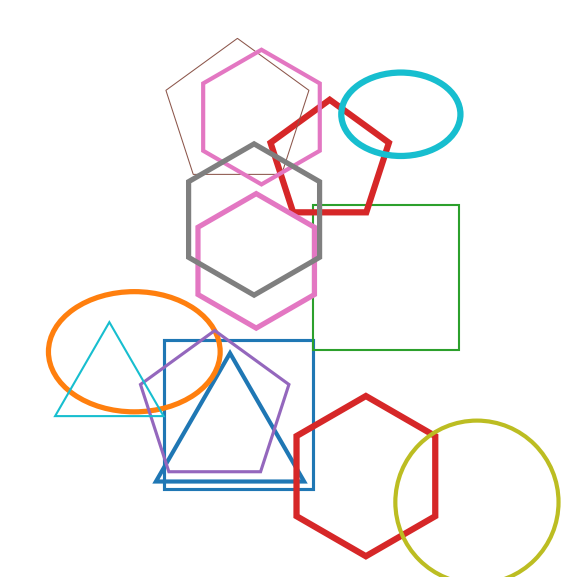[{"shape": "square", "thickness": 1.5, "radius": 0.64, "center": [0.413, 0.281]}, {"shape": "triangle", "thickness": 2, "radius": 0.74, "center": [0.398, 0.239]}, {"shape": "oval", "thickness": 2.5, "radius": 0.74, "center": [0.233, 0.39]}, {"shape": "square", "thickness": 1, "radius": 0.63, "center": [0.668, 0.519]}, {"shape": "pentagon", "thickness": 3, "radius": 0.54, "center": [0.571, 0.719]}, {"shape": "hexagon", "thickness": 3, "radius": 0.69, "center": [0.634, 0.175]}, {"shape": "pentagon", "thickness": 1.5, "radius": 0.68, "center": [0.372, 0.292]}, {"shape": "pentagon", "thickness": 0.5, "radius": 0.65, "center": [0.411, 0.802]}, {"shape": "hexagon", "thickness": 2.5, "radius": 0.58, "center": [0.444, 0.547]}, {"shape": "hexagon", "thickness": 2, "radius": 0.58, "center": [0.453, 0.796]}, {"shape": "hexagon", "thickness": 2.5, "radius": 0.65, "center": [0.44, 0.619]}, {"shape": "circle", "thickness": 2, "radius": 0.71, "center": [0.826, 0.13]}, {"shape": "triangle", "thickness": 1, "radius": 0.54, "center": [0.189, 0.333]}, {"shape": "oval", "thickness": 3, "radius": 0.52, "center": [0.694, 0.801]}]